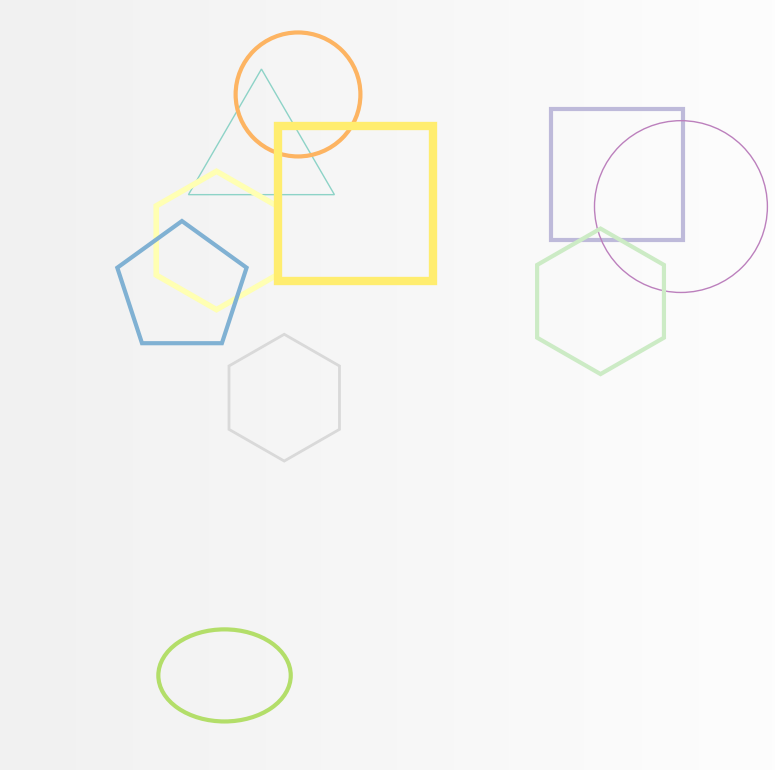[{"shape": "triangle", "thickness": 0.5, "radius": 0.54, "center": [0.337, 0.802]}, {"shape": "hexagon", "thickness": 2, "radius": 0.45, "center": [0.279, 0.688]}, {"shape": "square", "thickness": 1.5, "radius": 0.43, "center": [0.796, 0.773]}, {"shape": "pentagon", "thickness": 1.5, "radius": 0.44, "center": [0.235, 0.625]}, {"shape": "circle", "thickness": 1.5, "radius": 0.4, "center": [0.385, 0.877]}, {"shape": "oval", "thickness": 1.5, "radius": 0.43, "center": [0.29, 0.123]}, {"shape": "hexagon", "thickness": 1, "radius": 0.41, "center": [0.367, 0.484]}, {"shape": "circle", "thickness": 0.5, "radius": 0.56, "center": [0.879, 0.732]}, {"shape": "hexagon", "thickness": 1.5, "radius": 0.47, "center": [0.775, 0.609]}, {"shape": "square", "thickness": 3, "radius": 0.5, "center": [0.459, 0.736]}]